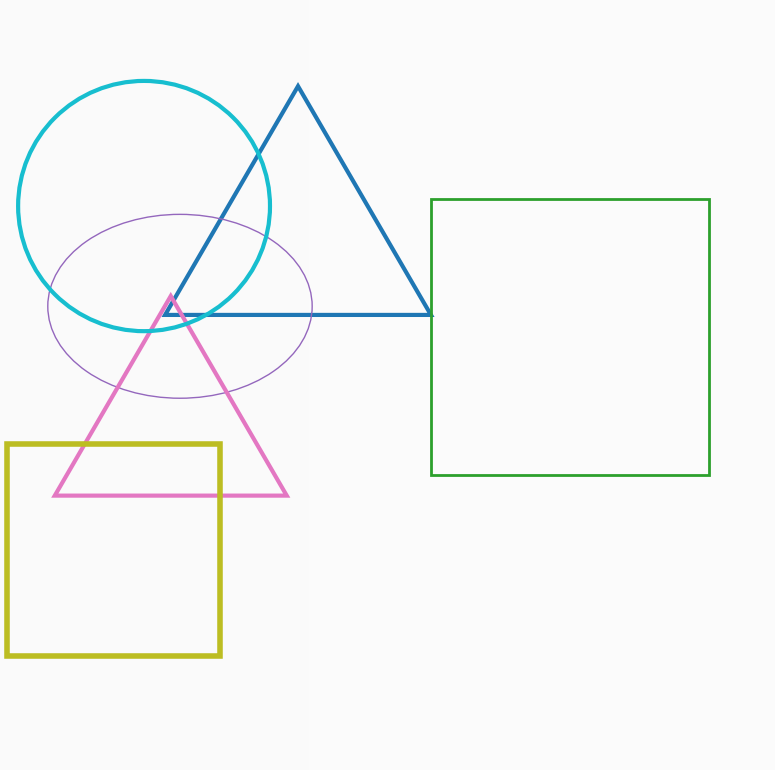[{"shape": "triangle", "thickness": 1.5, "radius": 0.99, "center": [0.385, 0.69]}, {"shape": "square", "thickness": 1, "radius": 0.9, "center": [0.736, 0.562]}, {"shape": "oval", "thickness": 0.5, "radius": 0.85, "center": [0.232, 0.602]}, {"shape": "triangle", "thickness": 1.5, "radius": 0.86, "center": [0.22, 0.443]}, {"shape": "square", "thickness": 2, "radius": 0.69, "center": [0.147, 0.285]}, {"shape": "circle", "thickness": 1.5, "radius": 0.81, "center": [0.186, 0.732]}]